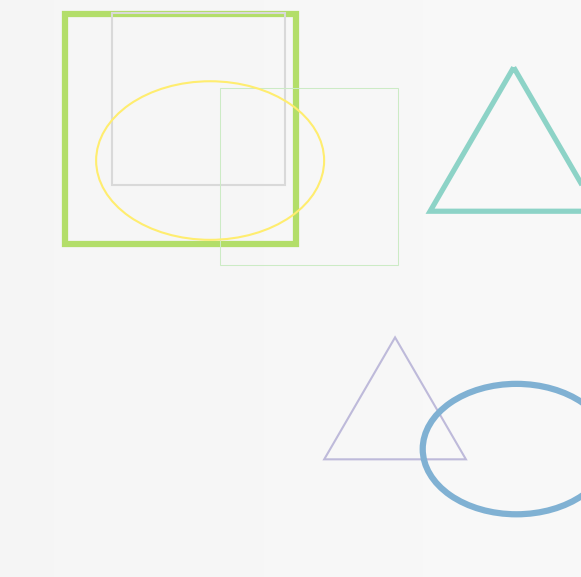[{"shape": "triangle", "thickness": 2.5, "radius": 0.83, "center": [0.884, 0.716]}, {"shape": "triangle", "thickness": 1, "radius": 0.7, "center": [0.68, 0.274]}, {"shape": "oval", "thickness": 3, "radius": 0.81, "center": [0.889, 0.222]}, {"shape": "square", "thickness": 3, "radius": 1.0, "center": [0.31, 0.775]}, {"shape": "square", "thickness": 1, "radius": 0.74, "center": [0.342, 0.828]}, {"shape": "square", "thickness": 0.5, "radius": 0.76, "center": [0.532, 0.693]}, {"shape": "oval", "thickness": 1, "radius": 0.98, "center": [0.362, 0.721]}]